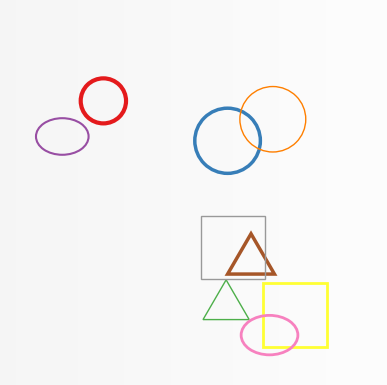[{"shape": "circle", "thickness": 3, "radius": 0.29, "center": [0.267, 0.738]}, {"shape": "circle", "thickness": 2.5, "radius": 0.42, "center": [0.587, 0.634]}, {"shape": "triangle", "thickness": 1, "radius": 0.34, "center": [0.584, 0.204]}, {"shape": "oval", "thickness": 1.5, "radius": 0.34, "center": [0.161, 0.645]}, {"shape": "circle", "thickness": 1, "radius": 0.43, "center": [0.704, 0.69]}, {"shape": "square", "thickness": 2, "radius": 0.41, "center": [0.762, 0.182]}, {"shape": "triangle", "thickness": 2.5, "radius": 0.35, "center": [0.648, 0.323]}, {"shape": "oval", "thickness": 2, "radius": 0.37, "center": [0.696, 0.13]}, {"shape": "square", "thickness": 1, "radius": 0.41, "center": [0.601, 0.357]}]